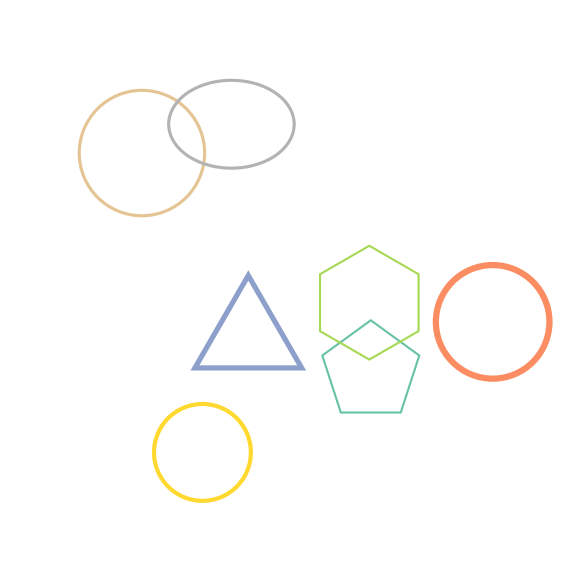[{"shape": "pentagon", "thickness": 1, "radius": 0.44, "center": [0.642, 0.356]}, {"shape": "circle", "thickness": 3, "radius": 0.49, "center": [0.853, 0.442]}, {"shape": "triangle", "thickness": 2.5, "radius": 0.53, "center": [0.43, 0.415]}, {"shape": "hexagon", "thickness": 1, "radius": 0.49, "center": [0.639, 0.475]}, {"shape": "circle", "thickness": 2, "radius": 0.42, "center": [0.351, 0.216]}, {"shape": "circle", "thickness": 1.5, "radius": 0.54, "center": [0.246, 0.734]}, {"shape": "oval", "thickness": 1.5, "radius": 0.54, "center": [0.401, 0.784]}]